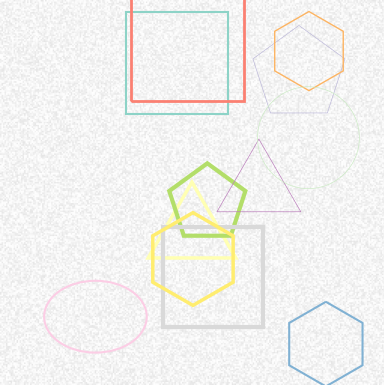[{"shape": "square", "thickness": 1.5, "radius": 0.66, "center": [0.459, 0.836]}, {"shape": "triangle", "thickness": 2.5, "radius": 0.66, "center": [0.499, 0.396]}, {"shape": "pentagon", "thickness": 0.5, "radius": 0.63, "center": [0.776, 0.808]}, {"shape": "square", "thickness": 2, "radius": 0.73, "center": [0.487, 0.884]}, {"shape": "hexagon", "thickness": 1.5, "radius": 0.55, "center": [0.846, 0.106]}, {"shape": "hexagon", "thickness": 1, "radius": 0.51, "center": [0.803, 0.867]}, {"shape": "pentagon", "thickness": 3, "radius": 0.52, "center": [0.539, 0.472]}, {"shape": "oval", "thickness": 1.5, "radius": 0.67, "center": [0.248, 0.177]}, {"shape": "square", "thickness": 3, "radius": 0.65, "center": [0.553, 0.279]}, {"shape": "triangle", "thickness": 0.5, "radius": 0.63, "center": [0.672, 0.513]}, {"shape": "circle", "thickness": 0.5, "radius": 0.66, "center": [0.801, 0.642]}, {"shape": "hexagon", "thickness": 2.5, "radius": 0.6, "center": [0.501, 0.327]}]